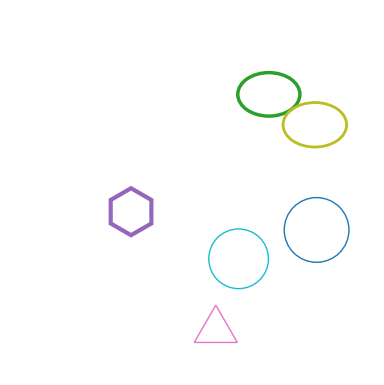[{"shape": "circle", "thickness": 1, "radius": 0.42, "center": [0.822, 0.403]}, {"shape": "oval", "thickness": 2.5, "radius": 0.4, "center": [0.698, 0.755]}, {"shape": "hexagon", "thickness": 3, "radius": 0.31, "center": [0.34, 0.45]}, {"shape": "triangle", "thickness": 1, "radius": 0.32, "center": [0.56, 0.143]}, {"shape": "oval", "thickness": 2, "radius": 0.41, "center": [0.818, 0.676]}, {"shape": "circle", "thickness": 1, "radius": 0.39, "center": [0.62, 0.328]}]